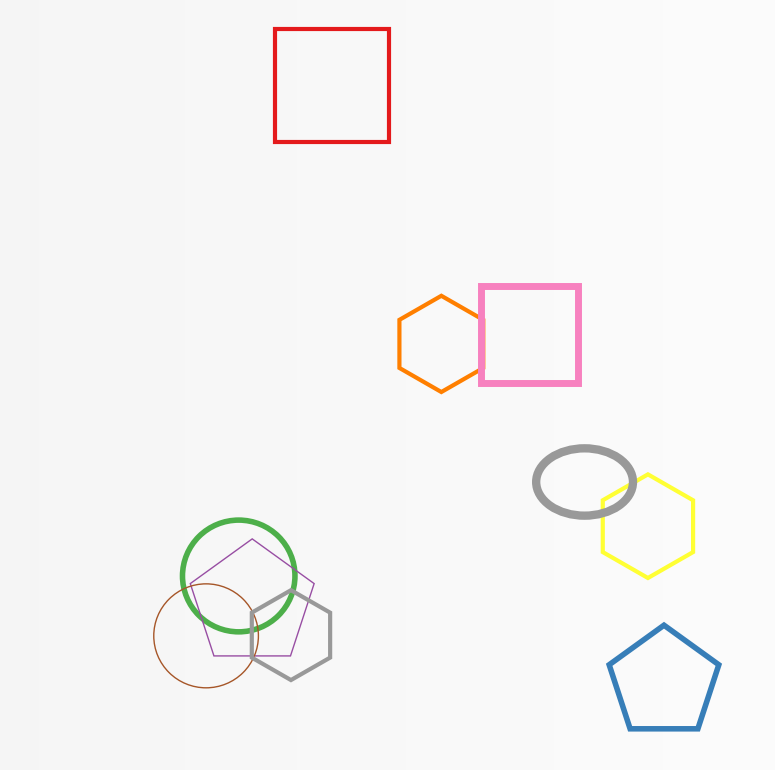[{"shape": "square", "thickness": 1.5, "radius": 0.37, "center": [0.428, 0.889]}, {"shape": "pentagon", "thickness": 2, "radius": 0.37, "center": [0.857, 0.114]}, {"shape": "circle", "thickness": 2, "radius": 0.36, "center": [0.308, 0.252]}, {"shape": "pentagon", "thickness": 0.5, "radius": 0.42, "center": [0.325, 0.216]}, {"shape": "hexagon", "thickness": 1.5, "radius": 0.31, "center": [0.569, 0.553]}, {"shape": "hexagon", "thickness": 1.5, "radius": 0.34, "center": [0.836, 0.317]}, {"shape": "circle", "thickness": 0.5, "radius": 0.34, "center": [0.266, 0.174]}, {"shape": "square", "thickness": 2.5, "radius": 0.31, "center": [0.683, 0.565]}, {"shape": "hexagon", "thickness": 1.5, "radius": 0.29, "center": [0.375, 0.175]}, {"shape": "oval", "thickness": 3, "radius": 0.31, "center": [0.754, 0.374]}]